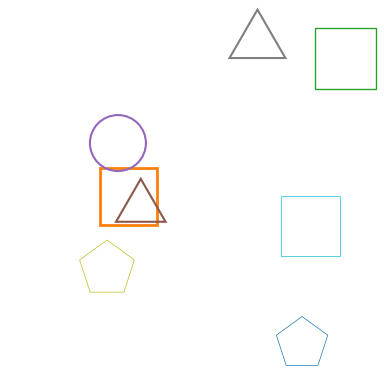[{"shape": "pentagon", "thickness": 0.5, "radius": 0.35, "center": [0.785, 0.108]}, {"shape": "square", "thickness": 2, "radius": 0.37, "center": [0.333, 0.489]}, {"shape": "square", "thickness": 1, "radius": 0.4, "center": [0.897, 0.847]}, {"shape": "circle", "thickness": 1.5, "radius": 0.36, "center": [0.306, 0.628]}, {"shape": "triangle", "thickness": 1.5, "radius": 0.37, "center": [0.366, 0.461]}, {"shape": "triangle", "thickness": 1.5, "radius": 0.42, "center": [0.669, 0.891]}, {"shape": "pentagon", "thickness": 0.5, "radius": 0.37, "center": [0.278, 0.302]}, {"shape": "square", "thickness": 0.5, "radius": 0.38, "center": [0.807, 0.413]}]